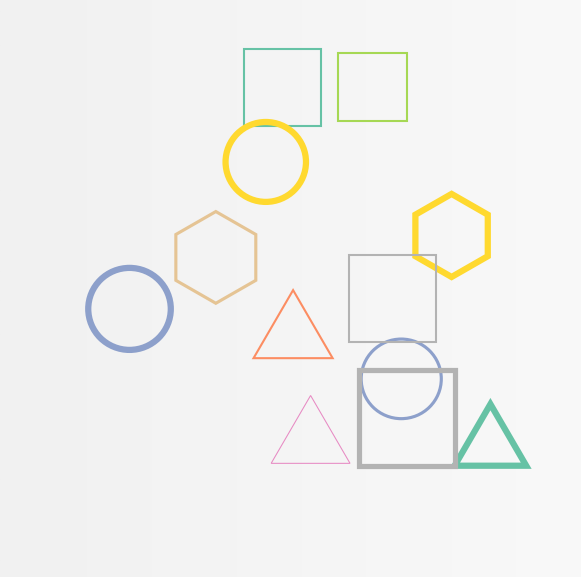[{"shape": "triangle", "thickness": 3, "radius": 0.36, "center": [0.844, 0.228]}, {"shape": "square", "thickness": 1, "radius": 0.33, "center": [0.486, 0.848]}, {"shape": "triangle", "thickness": 1, "radius": 0.39, "center": [0.504, 0.418]}, {"shape": "circle", "thickness": 3, "radius": 0.36, "center": [0.223, 0.464]}, {"shape": "circle", "thickness": 1.5, "radius": 0.34, "center": [0.69, 0.343]}, {"shape": "triangle", "thickness": 0.5, "radius": 0.39, "center": [0.534, 0.236]}, {"shape": "square", "thickness": 1, "radius": 0.3, "center": [0.64, 0.849]}, {"shape": "circle", "thickness": 3, "radius": 0.35, "center": [0.457, 0.719]}, {"shape": "hexagon", "thickness": 3, "radius": 0.36, "center": [0.777, 0.591]}, {"shape": "hexagon", "thickness": 1.5, "radius": 0.4, "center": [0.371, 0.553]}, {"shape": "square", "thickness": 1, "radius": 0.38, "center": [0.675, 0.482]}, {"shape": "square", "thickness": 2.5, "radius": 0.41, "center": [0.7, 0.275]}]